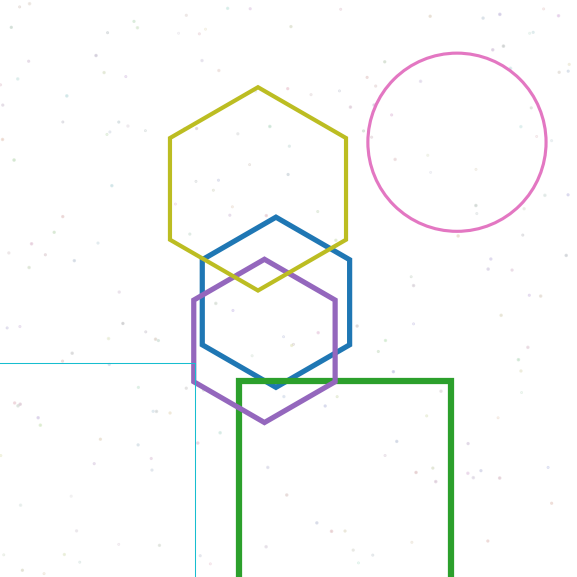[{"shape": "hexagon", "thickness": 2.5, "radius": 0.74, "center": [0.478, 0.476]}, {"shape": "square", "thickness": 3, "radius": 0.92, "center": [0.597, 0.154]}, {"shape": "hexagon", "thickness": 2.5, "radius": 0.71, "center": [0.458, 0.409]}, {"shape": "circle", "thickness": 1.5, "radius": 0.77, "center": [0.791, 0.753]}, {"shape": "hexagon", "thickness": 2, "radius": 0.88, "center": [0.447, 0.672]}, {"shape": "square", "thickness": 0.5, "radius": 0.99, "center": [0.139, 0.172]}]